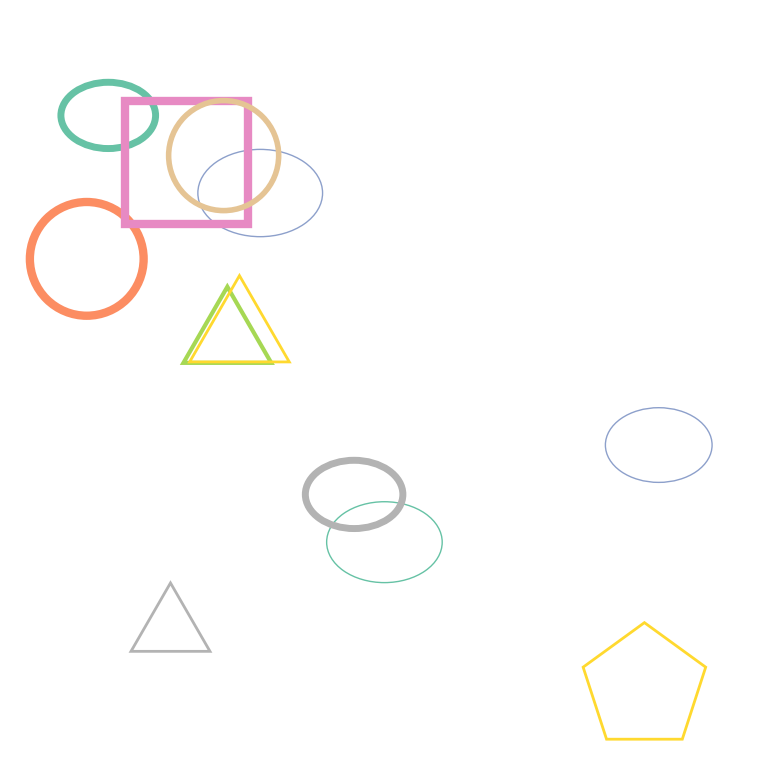[{"shape": "oval", "thickness": 0.5, "radius": 0.38, "center": [0.499, 0.296]}, {"shape": "oval", "thickness": 2.5, "radius": 0.31, "center": [0.141, 0.85]}, {"shape": "circle", "thickness": 3, "radius": 0.37, "center": [0.113, 0.664]}, {"shape": "oval", "thickness": 0.5, "radius": 0.35, "center": [0.856, 0.422]}, {"shape": "oval", "thickness": 0.5, "radius": 0.4, "center": [0.338, 0.749]}, {"shape": "square", "thickness": 3, "radius": 0.4, "center": [0.242, 0.789]}, {"shape": "triangle", "thickness": 1.5, "radius": 0.33, "center": [0.295, 0.562]}, {"shape": "pentagon", "thickness": 1, "radius": 0.42, "center": [0.837, 0.108]}, {"shape": "triangle", "thickness": 1, "radius": 0.37, "center": [0.311, 0.567]}, {"shape": "circle", "thickness": 2, "radius": 0.36, "center": [0.29, 0.798]}, {"shape": "oval", "thickness": 2.5, "radius": 0.32, "center": [0.46, 0.358]}, {"shape": "triangle", "thickness": 1, "radius": 0.3, "center": [0.221, 0.184]}]